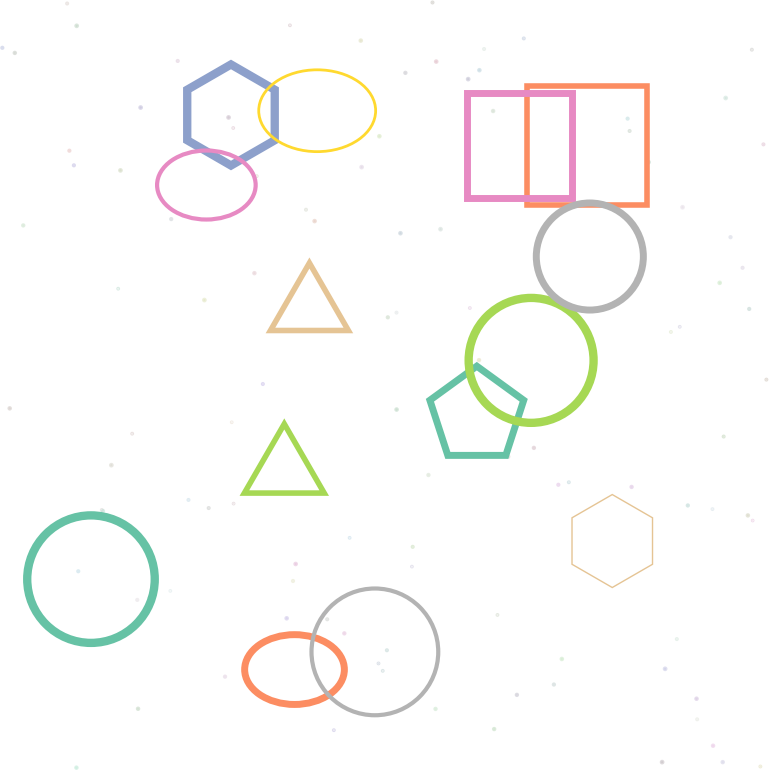[{"shape": "pentagon", "thickness": 2.5, "radius": 0.32, "center": [0.619, 0.46]}, {"shape": "circle", "thickness": 3, "radius": 0.41, "center": [0.118, 0.248]}, {"shape": "oval", "thickness": 2.5, "radius": 0.32, "center": [0.382, 0.13]}, {"shape": "square", "thickness": 2, "radius": 0.39, "center": [0.763, 0.811]}, {"shape": "hexagon", "thickness": 3, "radius": 0.33, "center": [0.3, 0.851]}, {"shape": "oval", "thickness": 1.5, "radius": 0.32, "center": [0.268, 0.76]}, {"shape": "square", "thickness": 2.5, "radius": 0.34, "center": [0.674, 0.811]}, {"shape": "circle", "thickness": 3, "radius": 0.41, "center": [0.69, 0.532]}, {"shape": "triangle", "thickness": 2, "radius": 0.3, "center": [0.369, 0.39]}, {"shape": "oval", "thickness": 1, "radius": 0.38, "center": [0.412, 0.856]}, {"shape": "triangle", "thickness": 2, "radius": 0.29, "center": [0.402, 0.6]}, {"shape": "hexagon", "thickness": 0.5, "radius": 0.3, "center": [0.795, 0.297]}, {"shape": "circle", "thickness": 1.5, "radius": 0.41, "center": [0.487, 0.153]}, {"shape": "circle", "thickness": 2.5, "radius": 0.35, "center": [0.766, 0.667]}]